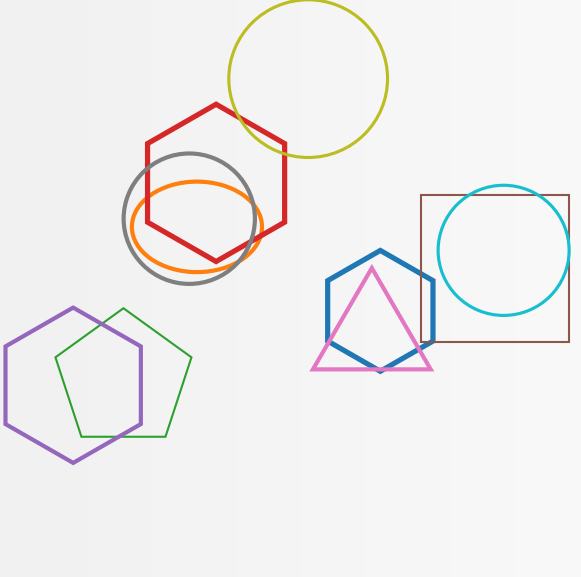[{"shape": "hexagon", "thickness": 2.5, "radius": 0.52, "center": [0.654, 0.461]}, {"shape": "oval", "thickness": 2, "radius": 0.56, "center": [0.339, 0.606]}, {"shape": "pentagon", "thickness": 1, "radius": 0.62, "center": [0.212, 0.342]}, {"shape": "hexagon", "thickness": 2.5, "radius": 0.68, "center": [0.372, 0.682]}, {"shape": "hexagon", "thickness": 2, "radius": 0.67, "center": [0.126, 0.332]}, {"shape": "square", "thickness": 1, "radius": 0.64, "center": [0.852, 0.534]}, {"shape": "triangle", "thickness": 2, "radius": 0.58, "center": [0.64, 0.418]}, {"shape": "circle", "thickness": 2, "radius": 0.56, "center": [0.326, 0.62]}, {"shape": "circle", "thickness": 1.5, "radius": 0.68, "center": [0.53, 0.863]}, {"shape": "circle", "thickness": 1.5, "radius": 0.56, "center": [0.866, 0.566]}]